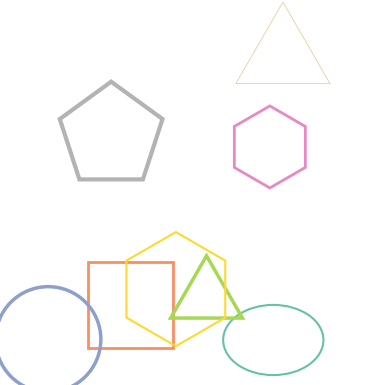[{"shape": "oval", "thickness": 1.5, "radius": 0.65, "center": [0.71, 0.117]}, {"shape": "square", "thickness": 2, "radius": 0.55, "center": [0.338, 0.208]}, {"shape": "circle", "thickness": 2.5, "radius": 0.68, "center": [0.125, 0.119]}, {"shape": "hexagon", "thickness": 2, "radius": 0.53, "center": [0.701, 0.618]}, {"shape": "triangle", "thickness": 2.5, "radius": 0.54, "center": [0.536, 0.228]}, {"shape": "hexagon", "thickness": 1.5, "radius": 0.74, "center": [0.457, 0.249]}, {"shape": "triangle", "thickness": 0.5, "radius": 0.71, "center": [0.735, 0.853]}, {"shape": "pentagon", "thickness": 3, "radius": 0.7, "center": [0.289, 0.647]}]